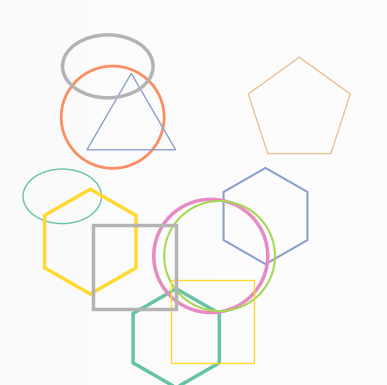[{"shape": "oval", "thickness": 1, "radius": 0.51, "center": [0.161, 0.49]}, {"shape": "hexagon", "thickness": 2.5, "radius": 0.64, "center": [0.455, 0.122]}, {"shape": "circle", "thickness": 2, "radius": 0.66, "center": [0.291, 0.696]}, {"shape": "hexagon", "thickness": 1.5, "radius": 0.62, "center": [0.685, 0.439]}, {"shape": "triangle", "thickness": 1, "radius": 0.66, "center": [0.339, 0.677]}, {"shape": "circle", "thickness": 2.5, "radius": 0.74, "center": [0.544, 0.335]}, {"shape": "circle", "thickness": 1.5, "radius": 0.71, "center": [0.567, 0.335]}, {"shape": "hexagon", "thickness": 2.5, "radius": 0.68, "center": [0.233, 0.372]}, {"shape": "square", "thickness": 1, "radius": 0.54, "center": [0.548, 0.164]}, {"shape": "pentagon", "thickness": 1, "radius": 0.69, "center": [0.772, 0.713]}, {"shape": "oval", "thickness": 2.5, "radius": 0.58, "center": [0.278, 0.828]}, {"shape": "square", "thickness": 2.5, "radius": 0.54, "center": [0.347, 0.306]}]